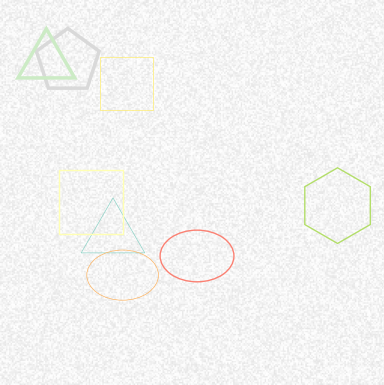[{"shape": "triangle", "thickness": 0.5, "radius": 0.48, "center": [0.293, 0.391]}, {"shape": "square", "thickness": 1, "radius": 0.41, "center": [0.236, 0.475]}, {"shape": "oval", "thickness": 1, "radius": 0.48, "center": [0.512, 0.335]}, {"shape": "oval", "thickness": 0.5, "radius": 0.47, "center": [0.318, 0.285]}, {"shape": "hexagon", "thickness": 1, "radius": 0.49, "center": [0.877, 0.466]}, {"shape": "pentagon", "thickness": 2.5, "radius": 0.43, "center": [0.176, 0.84]}, {"shape": "triangle", "thickness": 2.5, "radius": 0.43, "center": [0.12, 0.84]}, {"shape": "square", "thickness": 0.5, "radius": 0.34, "center": [0.328, 0.783]}]